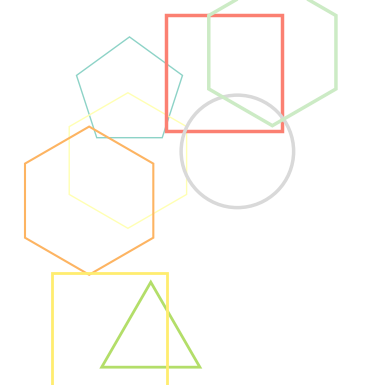[{"shape": "pentagon", "thickness": 1, "radius": 0.72, "center": [0.336, 0.759]}, {"shape": "hexagon", "thickness": 1, "radius": 0.88, "center": [0.332, 0.583]}, {"shape": "square", "thickness": 2.5, "radius": 0.75, "center": [0.582, 0.81]}, {"shape": "hexagon", "thickness": 1.5, "radius": 0.96, "center": [0.232, 0.479]}, {"shape": "triangle", "thickness": 2, "radius": 0.74, "center": [0.392, 0.12]}, {"shape": "circle", "thickness": 2.5, "radius": 0.73, "center": [0.617, 0.607]}, {"shape": "hexagon", "thickness": 2.5, "radius": 0.95, "center": [0.707, 0.864]}, {"shape": "square", "thickness": 2, "radius": 0.75, "center": [0.285, 0.143]}]